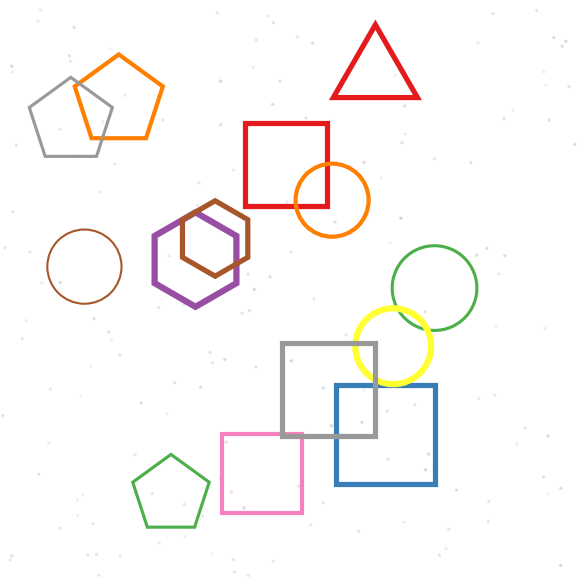[{"shape": "square", "thickness": 2.5, "radius": 0.36, "center": [0.495, 0.715]}, {"shape": "triangle", "thickness": 2.5, "radius": 0.42, "center": [0.65, 0.872]}, {"shape": "square", "thickness": 2.5, "radius": 0.43, "center": [0.667, 0.246]}, {"shape": "circle", "thickness": 1.5, "radius": 0.37, "center": [0.752, 0.5]}, {"shape": "pentagon", "thickness": 1.5, "radius": 0.35, "center": [0.296, 0.143]}, {"shape": "hexagon", "thickness": 3, "radius": 0.41, "center": [0.339, 0.55]}, {"shape": "pentagon", "thickness": 2, "radius": 0.4, "center": [0.206, 0.825]}, {"shape": "circle", "thickness": 2, "radius": 0.32, "center": [0.575, 0.653]}, {"shape": "circle", "thickness": 3, "radius": 0.33, "center": [0.681, 0.4]}, {"shape": "circle", "thickness": 1, "radius": 0.32, "center": [0.146, 0.537]}, {"shape": "hexagon", "thickness": 2.5, "radius": 0.33, "center": [0.373, 0.586]}, {"shape": "square", "thickness": 2, "radius": 0.34, "center": [0.454, 0.179]}, {"shape": "square", "thickness": 2.5, "radius": 0.4, "center": [0.569, 0.325]}, {"shape": "pentagon", "thickness": 1.5, "radius": 0.38, "center": [0.123, 0.79]}]